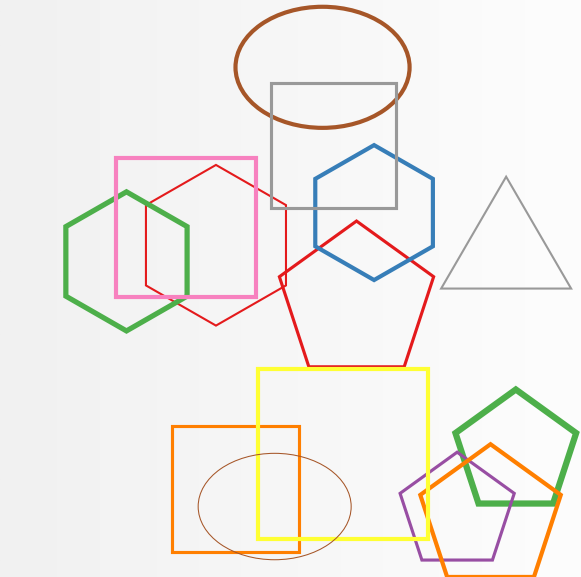[{"shape": "hexagon", "thickness": 1, "radius": 0.7, "center": [0.372, 0.574]}, {"shape": "pentagon", "thickness": 1.5, "radius": 0.7, "center": [0.613, 0.477]}, {"shape": "hexagon", "thickness": 2, "radius": 0.58, "center": [0.644, 0.631]}, {"shape": "pentagon", "thickness": 3, "radius": 0.55, "center": [0.887, 0.216]}, {"shape": "hexagon", "thickness": 2.5, "radius": 0.6, "center": [0.218, 0.547]}, {"shape": "pentagon", "thickness": 1.5, "radius": 0.52, "center": [0.787, 0.113]}, {"shape": "pentagon", "thickness": 2, "radius": 0.64, "center": [0.844, 0.103]}, {"shape": "square", "thickness": 1.5, "radius": 0.55, "center": [0.405, 0.152]}, {"shape": "square", "thickness": 2, "radius": 0.73, "center": [0.59, 0.213]}, {"shape": "oval", "thickness": 2, "radius": 0.75, "center": [0.555, 0.883]}, {"shape": "oval", "thickness": 0.5, "radius": 0.66, "center": [0.473, 0.122]}, {"shape": "square", "thickness": 2, "radius": 0.6, "center": [0.32, 0.606]}, {"shape": "square", "thickness": 1.5, "radius": 0.54, "center": [0.573, 0.748]}, {"shape": "triangle", "thickness": 1, "radius": 0.65, "center": [0.871, 0.564]}]